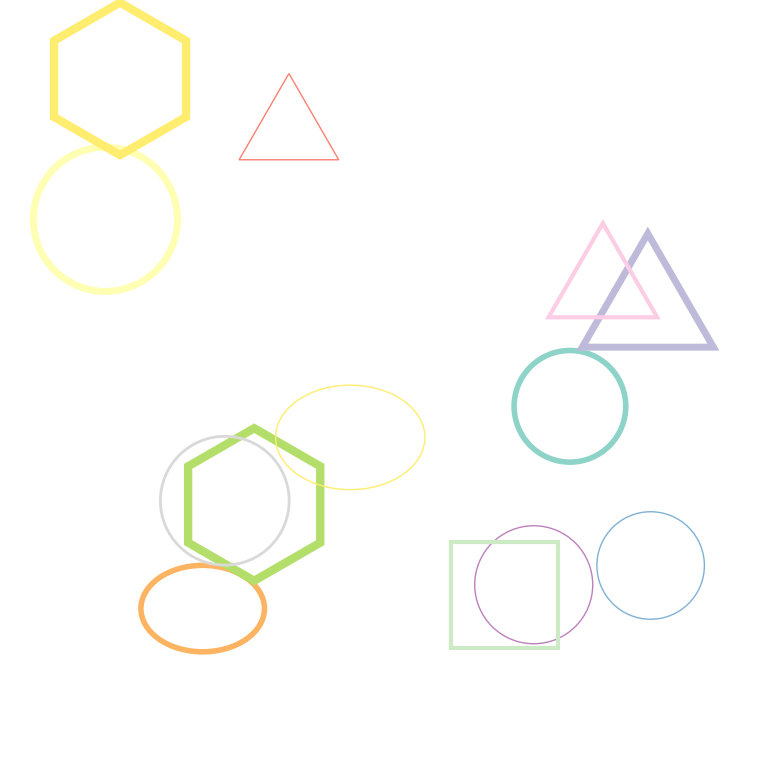[{"shape": "circle", "thickness": 2, "radius": 0.36, "center": [0.74, 0.472]}, {"shape": "circle", "thickness": 2.5, "radius": 0.47, "center": [0.137, 0.715]}, {"shape": "triangle", "thickness": 2.5, "radius": 0.49, "center": [0.841, 0.598]}, {"shape": "triangle", "thickness": 0.5, "radius": 0.37, "center": [0.375, 0.83]}, {"shape": "circle", "thickness": 0.5, "radius": 0.35, "center": [0.845, 0.266]}, {"shape": "oval", "thickness": 2, "radius": 0.4, "center": [0.263, 0.21]}, {"shape": "hexagon", "thickness": 3, "radius": 0.5, "center": [0.33, 0.345]}, {"shape": "triangle", "thickness": 1.5, "radius": 0.41, "center": [0.783, 0.629]}, {"shape": "circle", "thickness": 1, "radius": 0.42, "center": [0.292, 0.35]}, {"shape": "circle", "thickness": 0.5, "radius": 0.38, "center": [0.693, 0.241]}, {"shape": "square", "thickness": 1.5, "radius": 0.35, "center": [0.655, 0.227]}, {"shape": "hexagon", "thickness": 3, "radius": 0.5, "center": [0.156, 0.898]}, {"shape": "oval", "thickness": 0.5, "radius": 0.48, "center": [0.455, 0.432]}]